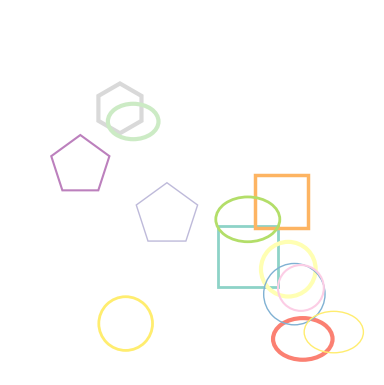[{"shape": "square", "thickness": 2, "radius": 0.39, "center": [0.644, 0.334]}, {"shape": "circle", "thickness": 3, "radius": 0.35, "center": [0.749, 0.301]}, {"shape": "pentagon", "thickness": 1, "radius": 0.42, "center": [0.434, 0.442]}, {"shape": "oval", "thickness": 3, "radius": 0.39, "center": [0.786, 0.12]}, {"shape": "circle", "thickness": 1, "radius": 0.4, "center": [0.765, 0.236]}, {"shape": "square", "thickness": 2.5, "radius": 0.34, "center": [0.731, 0.477]}, {"shape": "oval", "thickness": 2, "radius": 0.42, "center": [0.644, 0.43]}, {"shape": "circle", "thickness": 1.5, "radius": 0.3, "center": [0.782, 0.252]}, {"shape": "hexagon", "thickness": 3, "radius": 0.32, "center": [0.312, 0.719]}, {"shape": "pentagon", "thickness": 1.5, "radius": 0.4, "center": [0.209, 0.57]}, {"shape": "oval", "thickness": 3, "radius": 0.33, "center": [0.346, 0.684]}, {"shape": "oval", "thickness": 1, "radius": 0.38, "center": [0.867, 0.137]}, {"shape": "circle", "thickness": 2, "radius": 0.35, "center": [0.326, 0.16]}]